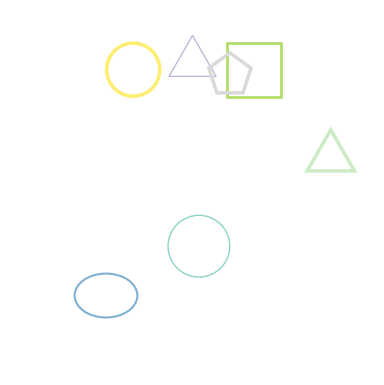[{"shape": "circle", "thickness": 1, "radius": 0.4, "center": [0.517, 0.361]}, {"shape": "triangle", "thickness": 1, "radius": 0.35, "center": [0.5, 0.837]}, {"shape": "oval", "thickness": 1.5, "radius": 0.41, "center": [0.275, 0.232]}, {"shape": "square", "thickness": 2, "radius": 0.35, "center": [0.659, 0.818]}, {"shape": "pentagon", "thickness": 2.5, "radius": 0.29, "center": [0.597, 0.805]}, {"shape": "triangle", "thickness": 2.5, "radius": 0.36, "center": [0.859, 0.592]}, {"shape": "circle", "thickness": 2.5, "radius": 0.34, "center": [0.346, 0.819]}]